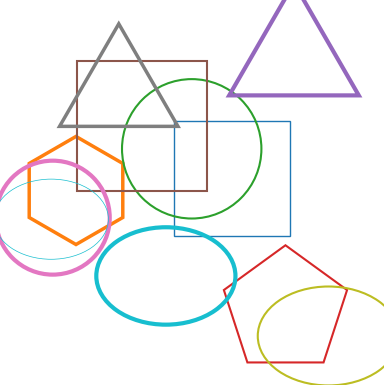[{"shape": "square", "thickness": 1, "radius": 0.75, "center": [0.602, 0.536]}, {"shape": "hexagon", "thickness": 2.5, "radius": 0.7, "center": [0.197, 0.505]}, {"shape": "circle", "thickness": 1.5, "radius": 0.91, "center": [0.498, 0.613]}, {"shape": "pentagon", "thickness": 1.5, "radius": 0.84, "center": [0.741, 0.195]}, {"shape": "triangle", "thickness": 3, "radius": 0.97, "center": [0.764, 0.849]}, {"shape": "square", "thickness": 1.5, "radius": 0.84, "center": [0.369, 0.673]}, {"shape": "circle", "thickness": 3, "radius": 0.74, "center": [0.137, 0.435]}, {"shape": "triangle", "thickness": 2.5, "radius": 0.89, "center": [0.308, 0.761]}, {"shape": "oval", "thickness": 1.5, "radius": 0.92, "center": [0.853, 0.127]}, {"shape": "oval", "thickness": 3, "radius": 0.9, "center": [0.431, 0.283]}, {"shape": "oval", "thickness": 0.5, "radius": 0.74, "center": [0.133, 0.431]}]